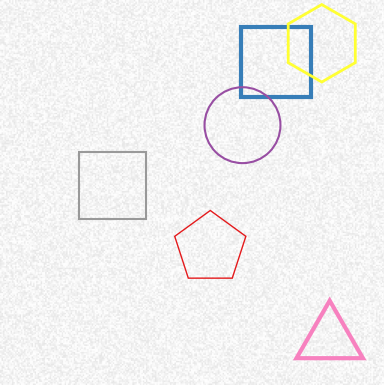[{"shape": "pentagon", "thickness": 1, "radius": 0.49, "center": [0.546, 0.356]}, {"shape": "square", "thickness": 3, "radius": 0.45, "center": [0.718, 0.839]}, {"shape": "circle", "thickness": 1.5, "radius": 0.49, "center": [0.63, 0.675]}, {"shape": "hexagon", "thickness": 2, "radius": 0.5, "center": [0.836, 0.888]}, {"shape": "triangle", "thickness": 3, "radius": 0.5, "center": [0.856, 0.119]}, {"shape": "square", "thickness": 1.5, "radius": 0.43, "center": [0.291, 0.519]}]